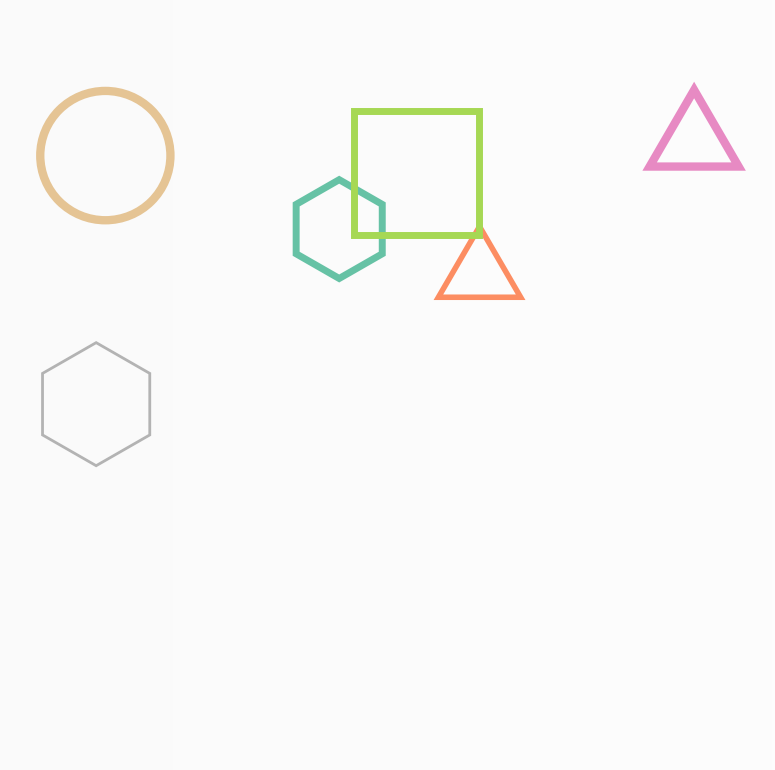[{"shape": "hexagon", "thickness": 2.5, "radius": 0.32, "center": [0.438, 0.702]}, {"shape": "triangle", "thickness": 2, "radius": 0.31, "center": [0.619, 0.645]}, {"shape": "triangle", "thickness": 3, "radius": 0.33, "center": [0.896, 0.817]}, {"shape": "square", "thickness": 2.5, "radius": 0.4, "center": [0.537, 0.775]}, {"shape": "circle", "thickness": 3, "radius": 0.42, "center": [0.136, 0.798]}, {"shape": "hexagon", "thickness": 1, "radius": 0.4, "center": [0.124, 0.475]}]